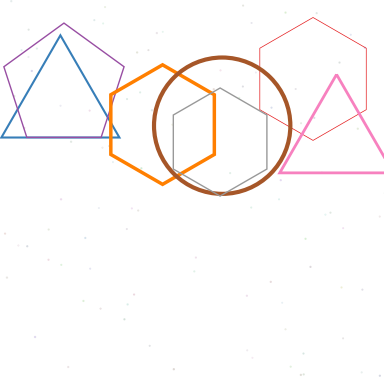[{"shape": "hexagon", "thickness": 0.5, "radius": 0.8, "center": [0.813, 0.795]}, {"shape": "triangle", "thickness": 1.5, "radius": 0.88, "center": [0.157, 0.731]}, {"shape": "pentagon", "thickness": 1, "radius": 0.82, "center": [0.166, 0.776]}, {"shape": "hexagon", "thickness": 2.5, "radius": 0.78, "center": [0.422, 0.676]}, {"shape": "circle", "thickness": 3, "radius": 0.89, "center": [0.577, 0.674]}, {"shape": "triangle", "thickness": 2, "radius": 0.85, "center": [0.874, 0.636]}, {"shape": "hexagon", "thickness": 1, "radius": 0.7, "center": [0.572, 0.631]}]